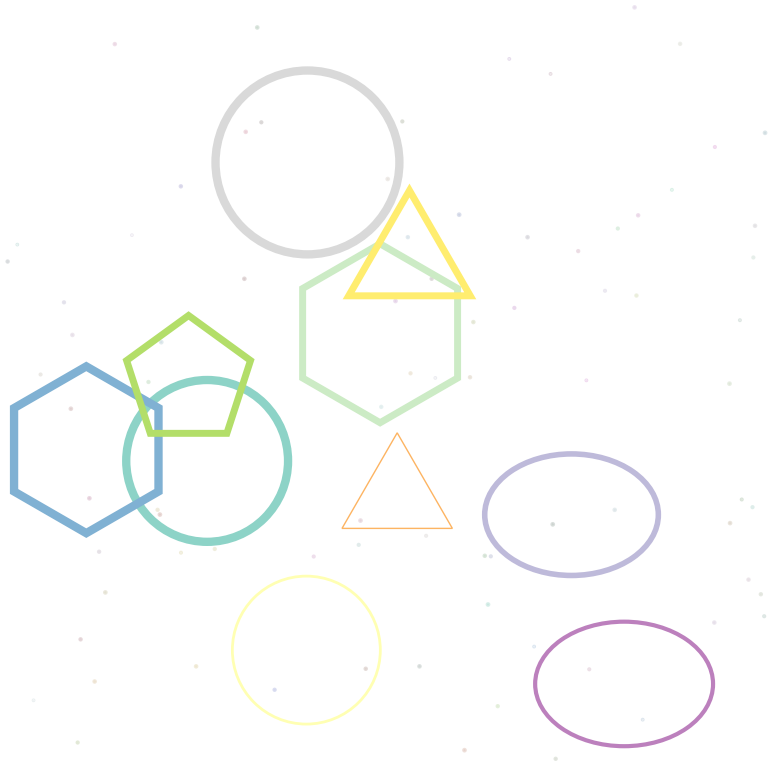[{"shape": "circle", "thickness": 3, "radius": 0.53, "center": [0.269, 0.401]}, {"shape": "circle", "thickness": 1, "radius": 0.48, "center": [0.398, 0.156]}, {"shape": "oval", "thickness": 2, "radius": 0.56, "center": [0.742, 0.332]}, {"shape": "hexagon", "thickness": 3, "radius": 0.54, "center": [0.112, 0.416]}, {"shape": "triangle", "thickness": 0.5, "radius": 0.41, "center": [0.516, 0.355]}, {"shape": "pentagon", "thickness": 2.5, "radius": 0.42, "center": [0.245, 0.506]}, {"shape": "circle", "thickness": 3, "radius": 0.6, "center": [0.399, 0.789]}, {"shape": "oval", "thickness": 1.5, "radius": 0.58, "center": [0.811, 0.112]}, {"shape": "hexagon", "thickness": 2.5, "radius": 0.58, "center": [0.494, 0.567]}, {"shape": "triangle", "thickness": 2.5, "radius": 0.46, "center": [0.532, 0.661]}]